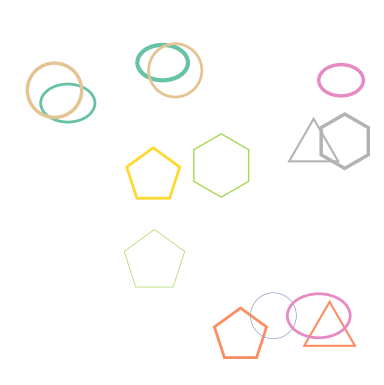[{"shape": "oval", "thickness": 3, "radius": 0.33, "center": [0.422, 0.837]}, {"shape": "oval", "thickness": 2, "radius": 0.35, "center": [0.176, 0.732]}, {"shape": "pentagon", "thickness": 2, "radius": 0.36, "center": [0.625, 0.129]}, {"shape": "triangle", "thickness": 1.5, "radius": 0.38, "center": [0.856, 0.14]}, {"shape": "circle", "thickness": 0.5, "radius": 0.3, "center": [0.71, 0.18]}, {"shape": "oval", "thickness": 2.5, "radius": 0.29, "center": [0.886, 0.792]}, {"shape": "oval", "thickness": 2, "radius": 0.41, "center": [0.828, 0.18]}, {"shape": "pentagon", "thickness": 0.5, "radius": 0.41, "center": [0.401, 0.321]}, {"shape": "hexagon", "thickness": 1, "radius": 0.41, "center": [0.575, 0.57]}, {"shape": "pentagon", "thickness": 2, "radius": 0.36, "center": [0.398, 0.544]}, {"shape": "circle", "thickness": 2, "radius": 0.35, "center": [0.455, 0.817]}, {"shape": "circle", "thickness": 2.5, "radius": 0.35, "center": [0.142, 0.766]}, {"shape": "hexagon", "thickness": 2.5, "radius": 0.35, "center": [0.895, 0.633]}, {"shape": "triangle", "thickness": 1.5, "radius": 0.37, "center": [0.815, 0.618]}]